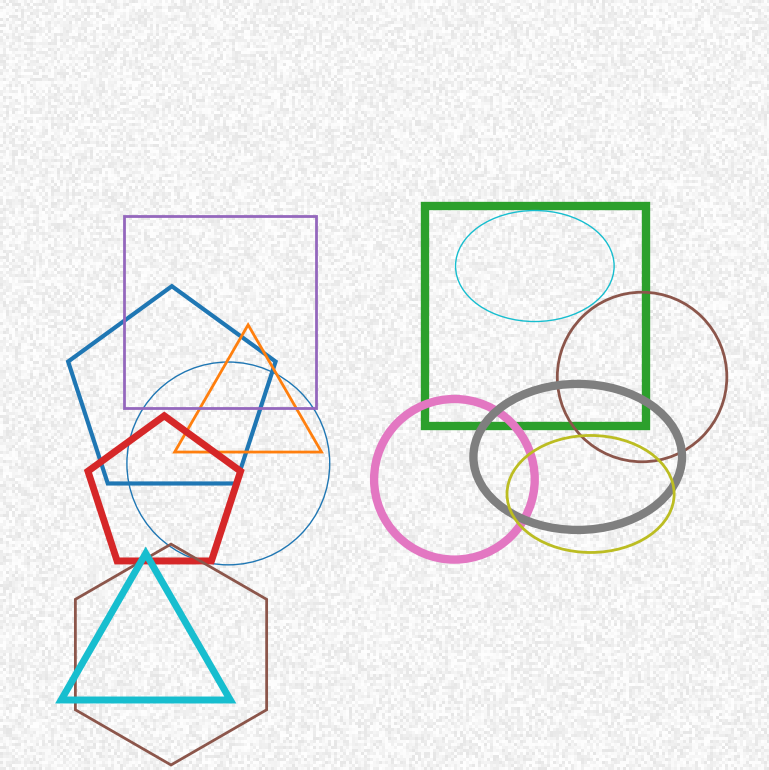[{"shape": "circle", "thickness": 0.5, "radius": 0.66, "center": [0.297, 0.398]}, {"shape": "pentagon", "thickness": 1.5, "radius": 0.71, "center": [0.223, 0.487]}, {"shape": "triangle", "thickness": 1, "radius": 0.55, "center": [0.322, 0.468]}, {"shape": "square", "thickness": 3, "radius": 0.71, "center": [0.695, 0.59]}, {"shape": "pentagon", "thickness": 2.5, "radius": 0.52, "center": [0.213, 0.356]}, {"shape": "square", "thickness": 1, "radius": 0.62, "center": [0.286, 0.594]}, {"shape": "hexagon", "thickness": 1, "radius": 0.72, "center": [0.222, 0.15]}, {"shape": "circle", "thickness": 1, "radius": 0.55, "center": [0.834, 0.51]}, {"shape": "circle", "thickness": 3, "radius": 0.52, "center": [0.59, 0.378]}, {"shape": "oval", "thickness": 3, "radius": 0.68, "center": [0.75, 0.407]}, {"shape": "oval", "thickness": 1, "radius": 0.54, "center": [0.767, 0.358]}, {"shape": "oval", "thickness": 0.5, "radius": 0.51, "center": [0.695, 0.655]}, {"shape": "triangle", "thickness": 2.5, "radius": 0.63, "center": [0.189, 0.154]}]